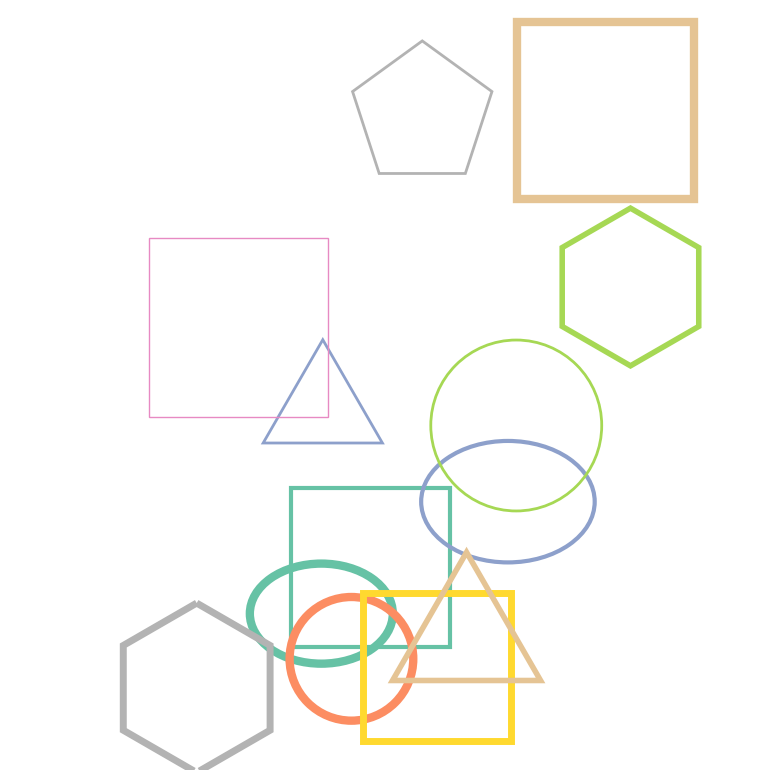[{"shape": "oval", "thickness": 3, "radius": 0.46, "center": [0.417, 0.203]}, {"shape": "square", "thickness": 1.5, "radius": 0.52, "center": [0.481, 0.263]}, {"shape": "circle", "thickness": 3, "radius": 0.4, "center": [0.456, 0.144]}, {"shape": "oval", "thickness": 1.5, "radius": 0.56, "center": [0.66, 0.348]}, {"shape": "triangle", "thickness": 1, "radius": 0.45, "center": [0.419, 0.469]}, {"shape": "square", "thickness": 0.5, "radius": 0.58, "center": [0.309, 0.574]}, {"shape": "hexagon", "thickness": 2, "radius": 0.51, "center": [0.819, 0.627]}, {"shape": "circle", "thickness": 1, "radius": 0.55, "center": [0.67, 0.447]}, {"shape": "square", "thickness": 2.5, "radius": 0.48, "center": [0.567, 0.133]}, {"shape": "triangle", "thickness": 2, "radius": 0.55, "center": [0.606, 0.172]}, {"shape": "square", "thickness": 3, "radius": 0.57, "center": [0.786, 0.857]}, {"shape": "hexagon", "thickness": 2.5, "radius": 0.55, "center": [0.255, 0.107]}, {"shape": "pentagon", "thickness": 1, "radius": 0.48, "center": [0.548, 0.852]}]